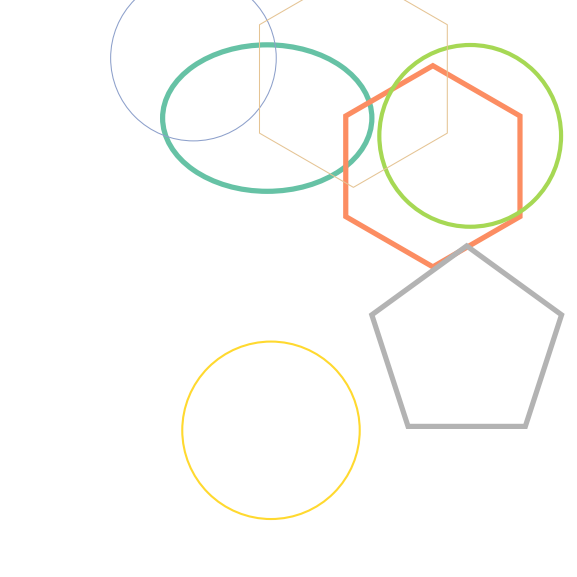[{"shape": "oval", "thickness": 2.5, "radius": 0.91, "center": [0.463, 0.795]}, {"shape": "hexagon", "thickness": 2.5, "radius": 0.87, "center": [0.75, 0.711]}, {"shape": "circle", "thickness": 0.5, "radius": 0.72, "center": [0.335, 0.899]}, {"shape": "circle", "thickness": 2, "radius": 0.79, "center": [0.814, 0.764]}, {"shape": "circle", "thickness": 1, "radius": 0.77, "center": [0.469, 0.254]}, {"shape": "hexagon", "thickness": 0.5, "radius": 0.94, "center": [0.612, 0.862]}, {"shape": "pentagon", "thickness": 2.5, "radius": 0.86, "center": [0.808, 0.401]}]